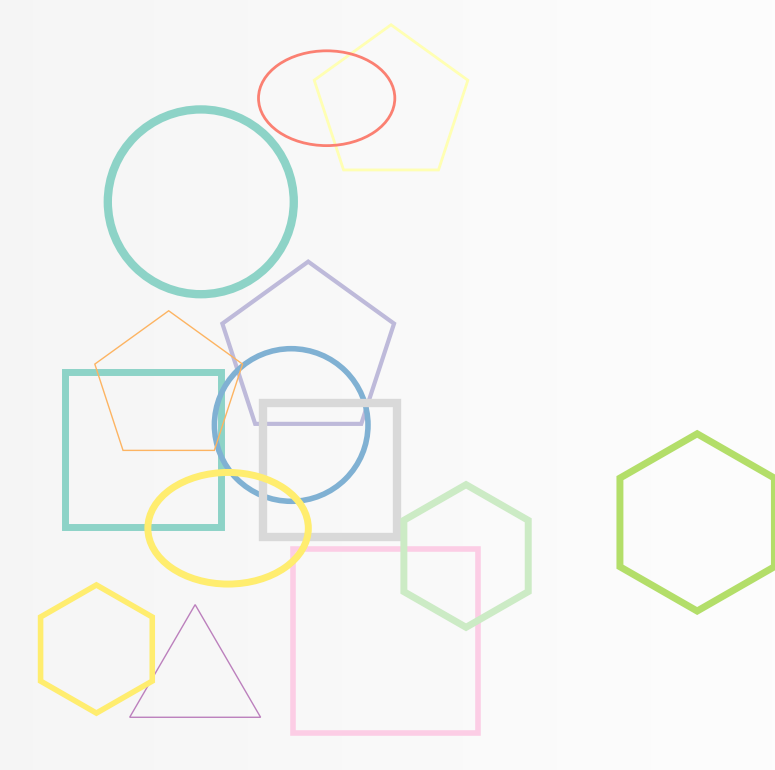[{"shape": "circle", "thickness": 3, "radius": 0.6, "center": [0.259, 0.738]}, {"shape": "square", "thickness": 2.5, "radius": 0.5, "center": [0.184, 0.417]}, {"shape": "pentagon", "thickness": 1, "radius": 0.52, "center": [0.505, 0.864]}, {"shape": "pentagon", "thickness": 1.5, "radius": 0.58, "center": [0.398, 0.544]}, {"shape": "oval", "thickness": 1, "radius": 0.44, "center": [0.421, 0.872]}, {"shape": "circle", "thickness": 2, "radius": 0.5, "center": [0.376, 0.448]}, {"shape": "pentagon", "thickness": 0.5, "radius": 0.5, "center": [0.218, 0.496]}, {"shape": "hexagon", "thickness": 2.5, "radius": 0.58, "center": [0.9, 0.322]}, {"shape": "square", "thickness": 2, "radius": 0.6, "center": [0.497, 0.168]}, {"shape": "square", "thickness": 3, "radius": 0.43, "center": [0.426, 0.39]}, {"shape": "triangle", "thickness": 0.5, "radius": 0.49, "center": [0.252, 0.117]}, {"shape": "hexagon", "thickness": 2.5, "radius": 0.46, "center": [0.601, 0.278]}, {"shape": "hexagon", "thickness": 2, "radius": 0.42, "center": [0.124, 0.157]}, {"shape": "oval", "thickness": 2.5, "radius": 0.52, "center": [0.294, 0.314]}]